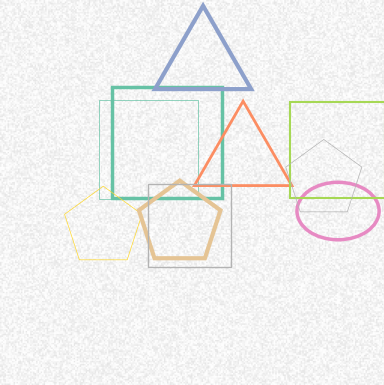[{"shape": "square", "thickness": 2.5, "radius": 0.72, "center": [0.434, 0.629]}, {"shape": "square", "thickness": 0.5, "radius": 0.64, "center": [0.386, 0.612]}, {"shape": "triangle", "thickness": 2, "radius": 0.73, "center": [0.631, 0.591]}, {"shape": "triangle", "thickness": 3, "radius": 0.72, "center": [0.527, 0.841]}, {"shape": "oval", "thickness": 2.5, "radius": 0.53, "center": [0.878, 0.452]}, {"shape": "square", "thickness": 1.5, "radius": 0.62, "center": [0.876, 0.611]}, {"shape": "pentagon", "thickness": 0.5, "radius": 0.53, "center": [0.268, 0.411]}, {"shape": "pentagon", "thickness": 3, "radius": 0.56, "center": [0.467, 0.419]}, {"shape": "pentagon", "thickness": 0.5, "radius": 0.52, "center": [0.841, 0.534]}, {"shape": "square", "thickness": 1, "radius": 0.54, "center": [0.492, 0.414]}]